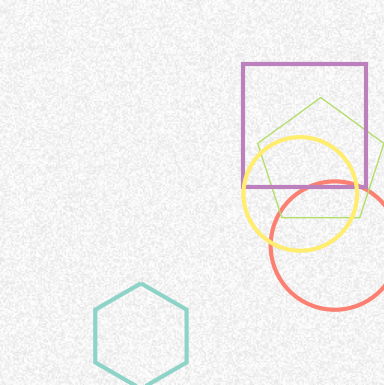[{"shape": "hexagon", "thickness": 3, "radius": 0.68, "center": [0.366, 0.127]}, {"shape": "circle", "thickness": 3, "radius": 0.83, "center": [0.87, 0.362]}, {"shape": "pentagon", "thickness": 1, "radius": 0.86, "center": [0.833, 0.574]}, {"shape": "square", "thickness": 3, "radius": 0.8, "center": [0.79, 0.673]}, {"shape": "circle", "thickness": 3, "radius": 0.74, "center": [0.78, 0.496]}]